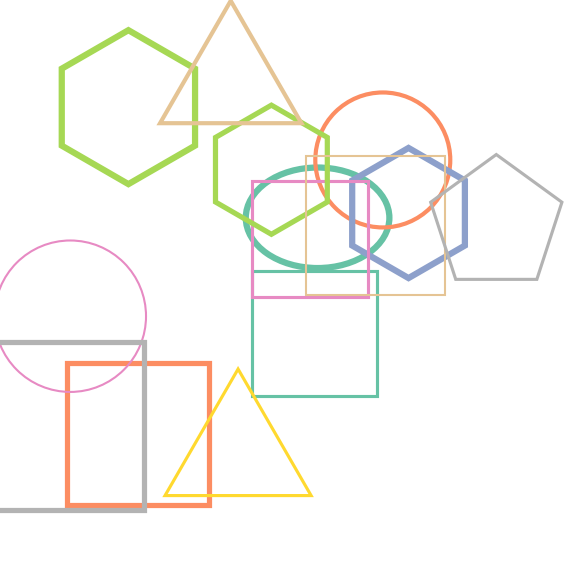[{"shape": "oval", "thickness": 3, "radius": 0.62, "center": [0.55, 0.622]}, {"shape": "square", "thickness": 1.5, "radius": 0.54, "center": [0.544, 0.422]}, {"shape": "circle", "thickness": 2, "radius": 0.58, "center": [0.663, 0.722]}, {"shape": "square", "thickness": 2.5, "radius": 0.62, "center": [0.239, 0.247]}, {"shape": "hexagon", "thickness": 3, "radius": 0.56, "center": [0.707, 0.63]}, {"shape": "square", "thickness": 1.5, "radius": 0.5, "center": [0.537, 0.586]}, {"shape": "circle", "thickness": 1, "radius": 0.66, "center": [0.122, 0.452]}, {"shape": "hexagon", "thickness": 2.5, "radius": 0.56, "center": [0.47, 0.705]}, {"shape": "hexagon", "thickness": 3, "radius": 0.67, "center": [0.222, 0.814]}, {"shape": "triangle", "thickness": 1.5, "radius": 0.73, "center": [0.412, 0.214]}, {"shape": "triangle", "thickness": 2, "radius": 0.71, "center": [0.4, 0.856]}, {"shape": "square", "thickness": 1, "radius": 0.6, "center": [0.651, 0.608]}, {"shape": "square", "thickness": 2.5, "radius": 0.73, "center": [0.103, 0.262]}, {"shape": "pentagon", "thickness": 1.5, "radius": 0.6, "center": [0.859, 0.612]}]